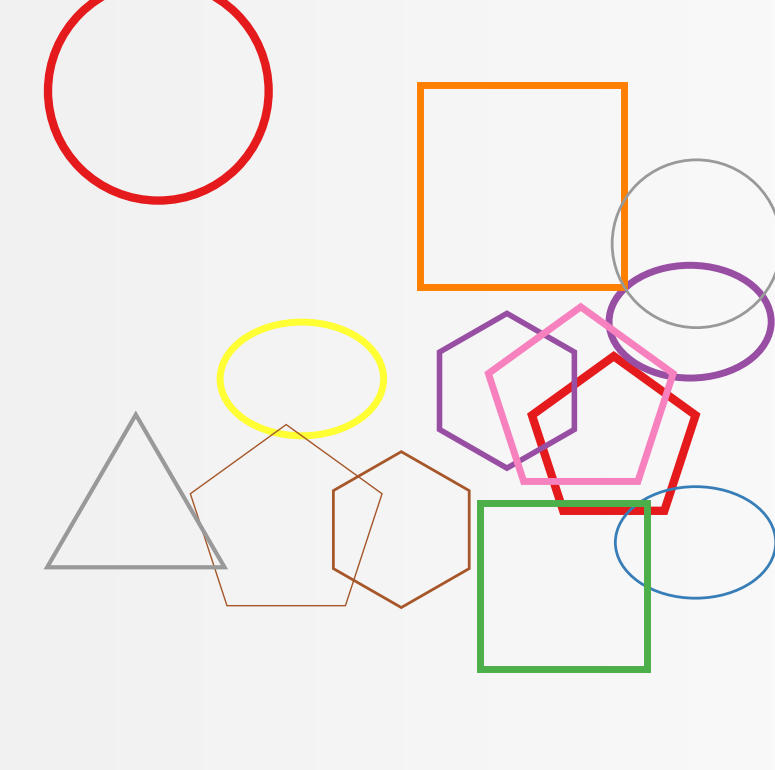[{"shape": "circle", "thickness": 3, "radius": 0.71, "center": [0.204, 0.882]}, {"shape": "pentagon", "thickness": 3, "radius": 0.56, "center": [0.792, 0.426]}, {"shape": "oval", "thickness": 1, "radius": 0.52, "center": [0.897, 0.296]}, {"shape": "square", "thickness": 2.5, "radius": 0.54, "center": [0.728, 0.239]}, {"shape": "hexagon", "thickness": 2, "radius": 0.5, "center": [0.654, 0.492]}, {"shape": "oval", "thickness": 2.5, "radius": 0.52, "center": [0.89, 0.582]}, {"shape": "square", "thickness": 2.5, "radius": 0.66, "center": [0.674, 0.758]}, {"shape": "oval", "thickness": 2.5, "radius": 0.53, "center": [0.39, 0.508]}, {"shape": "hexagon", "thickness": 1, "radius": 0.51, "center": [0.518, 0.312]}, {"shape": "pentagon", "thickness": 0.5, "radius": 0.65, "center": [0.369, 0.319]}, {"shape": "pentagon", "thickness": 2.5, "radius": 0.63, "center": [0.749, 0.476]}, {"shape": "circle", "thickness": 1, "radius": 0.54, "center": [0.899, 0.683]}, {"shape": "triangle", "thickness": 1.5, "radius": 0.66, "center": [0.175, 0.329]}]